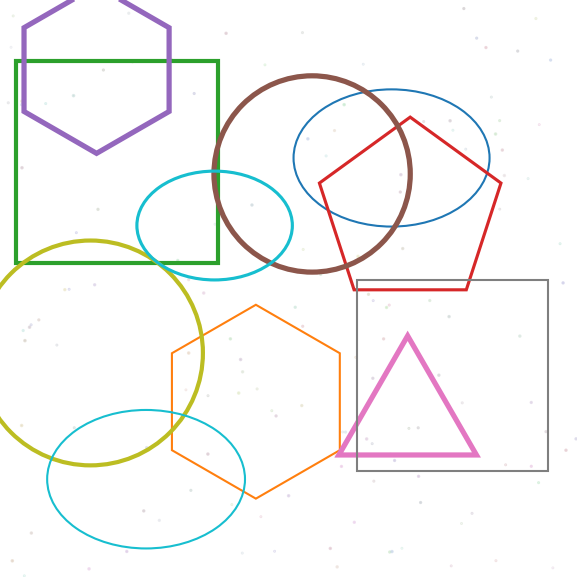[{"shape": "oval", "thickness": 1, "radius": 0.85, "center": [0.678, 0.726]}, {"shape": "hexagon", "thickness": 1, "radius": 0.84, "center": [0.443, 0.304]}, {"shape": "square", "thickness": 2, "radius": 0.87, "center": [0.202, 0.718]}, {"shape": "pentagon", "thickness": 1.5, "radius": 0.83, "center": [0.71, 0.631]}, {"shape": "hexagon", "thickness": 2.5, "radius": 0.73, "center": [0.167, 0.879]}, {"shape": "circle", "thickness": 2.5, "radius": 0.85, "center": [0.54, 0.698]}, {"shape": "triangle", "thickness": 2.5, "radius": 0.69, "center": [0.706, 0.28]}, {"shape": "square", "thickness": 1, "radius": 0.83, "center": [0.784, 0.349]}, {"shape": "circle", "thickness": 2, "radius": 0.97, "center": [0.157, 0.388]}, {"shape": "oval", "thickness": 1.5, "radius": 0.67, "center": [0.372, 0.609]}, {"shape": "oval", "thickness": 1, "radius": 0.86, "center": [0.253, 0.169]}]